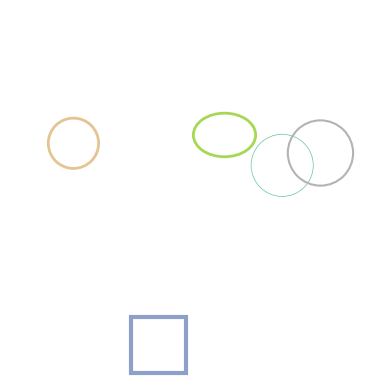[{"shape": "circle", "thickness": 0.5, "radius": 0.4, "center": [0.733, 0.571]}, {"shape": "square", "thickness": 3, "radius": 0.36, "center": [0.412, 0.105]}, {"shape": "oval", "thickness": 2, "radius": 0.4, "center": [0.583, 0.649]}, {"shape": "circle", "thickness": 2, "radius": 0.33, "center": [0.191, 0.628]}, {"shape": "circle", "thickness": 1.5, "radius": 0.42, "center": [0.832, 0.603]}]